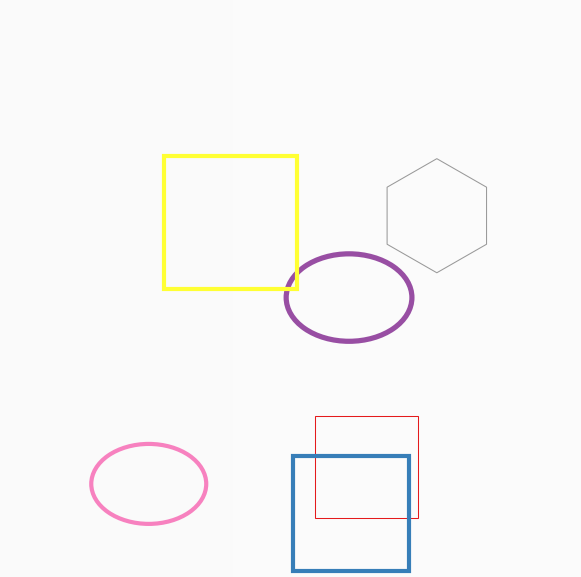[{"shape": "square", "thickness": 0.5, "radius": 0.44, "center": [0.63, 0.19]}, {"shape": "square", "thickness": 2, "radius": 0.5, "center": [0.604, 0.11]}, {"shape": "oval", "thickness": 2.5, "radius": 0.54, "center": [0.601, 0.484]}, {"shape": "square", "thickness": 2, "radius": 0.57, "center": [0.396, 0.614]}, {"shape": "oval", "thickness": 2, "radius": 0.49, "center": [0.256, 0.161]}, {"shape": "hexagon", "thickness": 0.5, "radius": 0.49, "center": [0.752, 0.626]}]